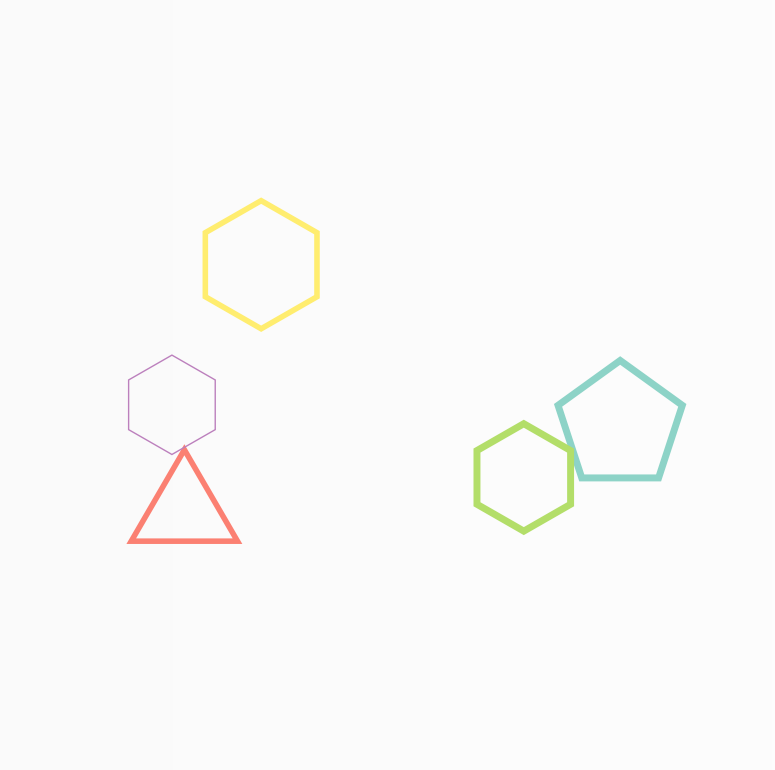[{"shape": "pentagon", "thickness": 2.5, "radius": 0.42, "center": [0.8, 0.448]}, {"shape": "triangle", "thickness": 2, "radius": 0.4, "center": [0.238, 0.337]}, {"shape": "hexagon", "thickness": 2.5, "radius": 0.35, "center": [0.676, 0.38]}, {"shape": "hexagon", "thickness": 0.5, "radius": 0.32, "center": [0.222, 0.474]}, {"shape": "hexagon", "thickness": 2, "radius": 0.42, "center": [0.337, 0.656]}]